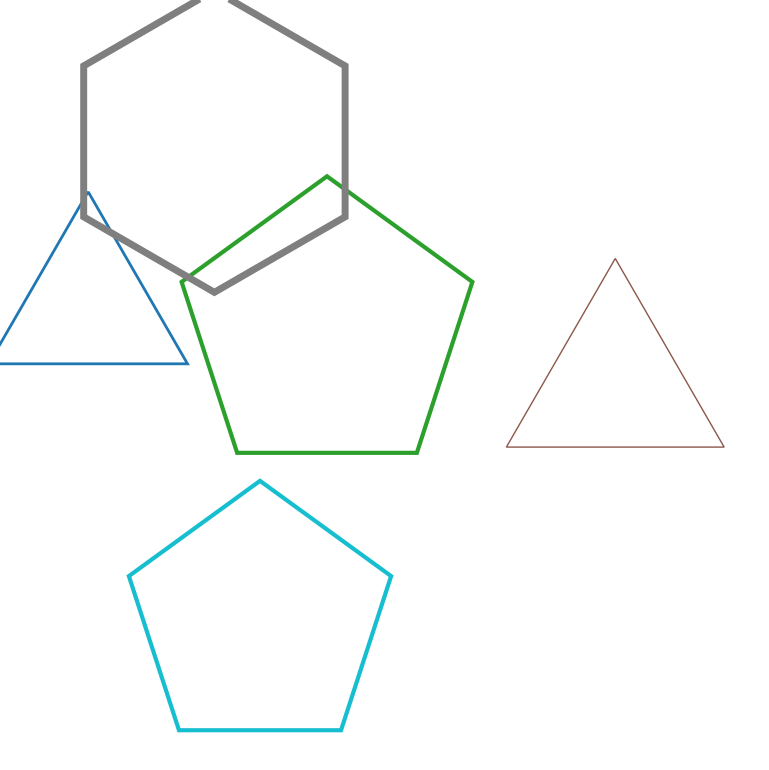[{"shape": "triangle", "thickness": 1, "radius": 0.75, "center": [0.114, 0.602]}, {"shape": "pentagon", "thickness": 1.5, "radius": 0.99, "center": [0.425, 0.573]}, {"shape": "triangle", "thickness": 0.5, "radius": 0.82, "center": [0.799, 0.501]}, {"shape": "hexagon", "thickness": 2.5, "radius": 0.98, "center": [0.278, 0.816]}, {"shape": "pentagon", "thickness": 1.5, "radius": 0.9, "center": [0.338, 0.196]}]